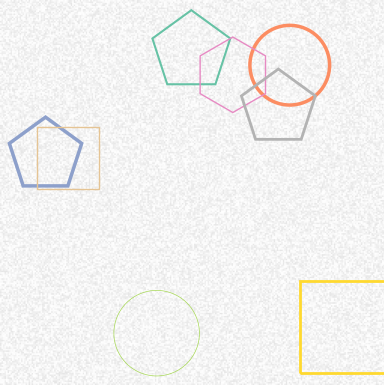[{"shape": "pentagon", "thickness": 1.5, "radius": 0.53, "center": [0.497, 0.867]}, {"shape": "circle", "thickness": 2.5, "radius": 0.52, "center": [0.753, 0.831]}, {"shape": "pentagon", "thickness": 2.5, "radius": 0.49, "center": [0.118, 0.597]}, {"shape": "hexagon", "thickness": 1, "radius": 0.49, "center": [0.605, 0.806]}, {"shape": "circle", "thickness": 0.5, "radius": 0.56, "center": [0.407, 0.135]}, {"shape": "square", "thickness": 2, "radius": 0.6, "center": [0.899, 0.152]}, {"shape": "square", "thickness": 1, "radius": 0.4, "center": [0.177, 0.589]}, {"shape": "pentagon", "thickness": 2, "radius": 0.5, "center": [0.723, 0.72]}]